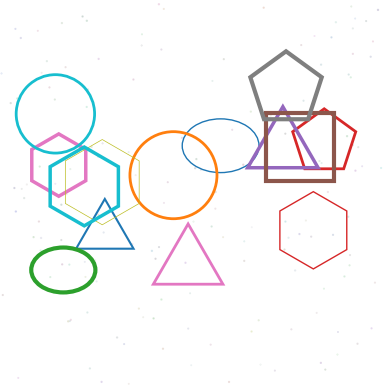[{"shape": "triangle", "thickness": 1.5, "radius": 0.43, "center": [0.272, 0.397]}, {"shape": "oval", "thickness": 1, "radius": 0.5, "center": [0.573, 0.621]}, {"shape": "circle", "thickness": 2, "radius": 0.57, "center": [0.451, 0.545]}, {"shape": "oval", "thickness": 3, "radius": 0.42, "center": [0.164, 0.299]}, {"shape": "pentagon", "thickness": 2, "radius": 0.43, "center": [0.842, 0.631]}, {"shape": "hexagon", "thickness": 1, "radius": 0.5, "center": [0.814, 0.402]}, {"shape": "triangle", "thickness": 2.5, "radius": 0.53, "center": [0.735, 0.617]}, {"shape": "square", "thickness": 3, "radius": 0.44, "center": [0.779, 0.617]}, {"shape": "hexagon", "thickness": 2.5, "radius": 0.4, "center": [0.153, 0.571]}, {"shape": "triangle", "thickness": 2, "radius": 0.52, "center": [0.489, 0.314]}, {"shape": "pentagon", "thickness": 3, "radius": 0.49, "center": [0.743, 0.769]}, {"shape": "hexagon", "thickness": 0.5, "radius": 0.55, "center": [0.266, 0.527]}, {"shape": "hexagon", "thickness": 2.5, "radius": 0.51, "center": [0.219, 0.516]}, {"shape": "circle", "thickness": 2, "radius": 0.51, "center": [0.144, 0.704]}]